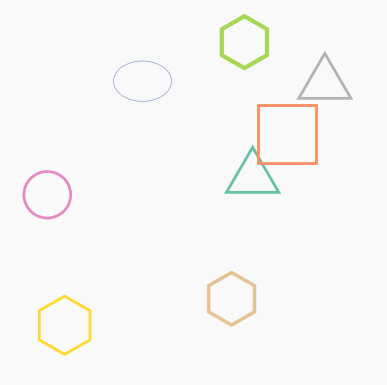[{"shape": "triangle", "thickness": 2, "radius": 0.39, "center": [0.652, 0.539]}, {"shape": "square", "thickness": 2, "radius": 0.38, "center": [0.741, 0.653]}, {"shape": "oval", "thickness": 0.5, "radius": 0.37, "center": [0.368, 0.789]}, {"shape": "circle", "thickness": 2, "radius": 0.3, "center": [0.122, 0.494]}, {"shape": "hexagon", "thickness": 3, "radius": 0.34, "center": [0.631, 0.891]}, {"shape": "hexagon", "thickness": 2, "radius": 0.38, "center": [0.167, 0.155]}, {"shape": "hexagon", "thickness": 2.5, "radius": 0.34, "center": [0.598, 0.224]}, {"shape": "triangle", "thickness": 2, "radius": 0.39, "center": [0.838, 0.784]}]